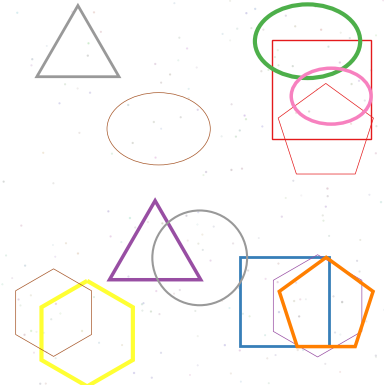[{"shape": "pentagon", "thickness": 0.5, "radius": 0.65, "center": [0.846, 0.653]}, {"shape": "square", "thickness": 1, "radius": 0.64, "center": [0.836, 0.768]}, {"shape": "square", "thickness": 2, "radius": 0.58, "center": [0.739, 0.216]}, {"shape": "oval", "thickness": 3, "radius": 0.68, "center": [0.799, 0.893]}, {"shape": "triangle", "thickness": 2.5, "radius": 0.68, "center": [0.403, 0.342]}, {"shape": "hexagon", "thickness": 0.5, "radius": 0.66, "center": [0.825, 0.206]}, {"shape": "pentagon", "thickness": 2.5, "radius": 0.64, "center": [0.847, 0.203]}, {"shape": "hexagon", "thickness": 3, "radius": 0.69, "center": [0.226, 0.134]}, {"shape": "oval", "thickness": 0.5, "radius": 0.67, "center": [0.412, 0.665]}, {"shape": "hexagon", "thickness": 0.5, "radius": 0.57, "center": [0.139, 0.188]}, {"shape": "oval", "thickness": 2.5, "radius": 0.52, "center": [0.86, 0.75]}, {"shape": "triangle", "thickness": 2, "radius": 0.62, "center": [0.202, 0.862]}, {"shape": "circle", "thickness": 1.5, "radius": 0.62, "center": [0.519, 0.33]}]